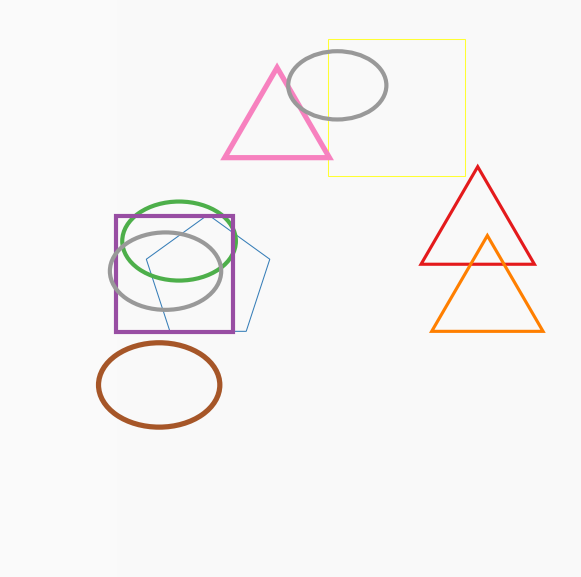[{"shape": "triangle", "thickness": 1.5, "radius": 0.56, "center": [0.822, 0.598]}, {"shape": "pentagon", "thickness": 0.5, "radius": 0.56, "center": [0.358, 0.516]}, {"shape": "oval", "thickness": 2, "radius": 0.49, "center": [0.308, 0.582]}, {"shape": "square", "thickness": 2, "radius": 0.5, "center": [0.3, 0.525]}, {"shape": "triangle", "thickness": 1.5, "radius": 0.55, "center": [0.838, 0.481]}, {"shape": "square", "thickness": 0.5, "radius": 0.59, "center": [0.682, 0.814]}, {"shape": "oval", "thickness": 2.5, "radius": 0.52, "center": [0.274, 0.333]}, {"shape": "triangle", "thickness": 2.5, "radius": 0.52, "center": [0.477, 0.778]}, {"shape": "oval", "thickness": 2, "radius": 0.42, "center": [0.58, 0.851]}, {"shape": "oval", "thickness": 2, "radius": 0.48, "center": [0.285, 0.53]}]